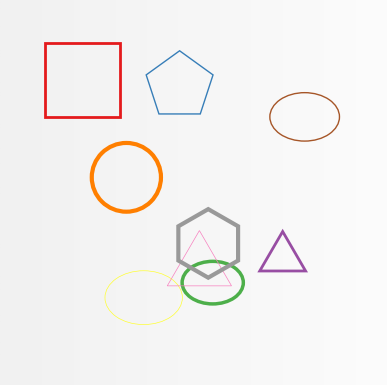[{"shape": "square", "thickness": 2, "radius": 0.49, "center": [0.212, 0.792]}, {"shape": "pentagon", "thickness": 1, "radius": 0.45, "center": [0.463, 0.777]}, {"shape": "oval", "thickness": 2.5, "radius": 0.39, "center": [0.549, 0.266]}, {"shape": "triangle", "thickness": 2, "radius": 0.34, "center": [0.729, 0.33]}, {"shape": "circle", "thickness": 3, "radius": 0.45, "center": [0.326, 0.539]}, {"shape": "oval", "thickness": 0.5, "radius": 0.5, "center": [0.371, 0.227]}, {"shape": "oval", "thickness": 1, "radius": 0.45, "center": [0.786, 0.696]}, {"shape": "triangle", "thickness": 0.5, "radius": 0.48, "center": [0.515, 0.305]}, {"shape": "hexagon", "thickness": 3, "radius": 0.45, "center": [0.537, 0.368]}]